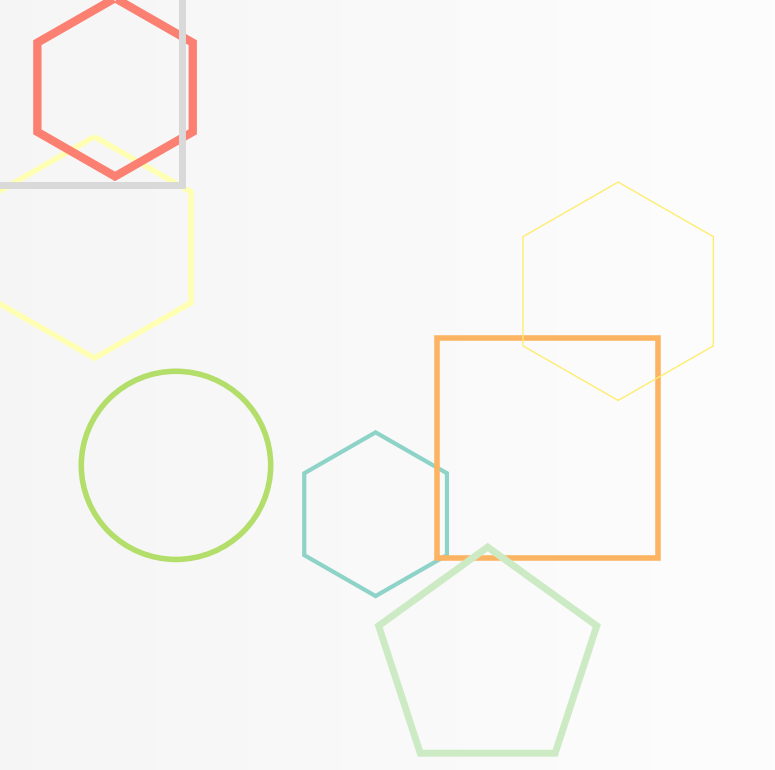[{"shape": "hexagon", "thickness": 1.5, "radius": 0.53, "center": [0.485, 0.332]}, {"shape": "hexagon", "thickness": 2, "radius": 0.72, "center": [0.122, 0.679]}, {"shape": "hexagon", "thickness": 3, "radius": 0.58, "center": [0.148, 0.887]}, {"shape": "square", "thickness": 2, "radius": 0.71, "center": [0.706, 0.418]}, {"shape": "circle", "thickness": 2, "radius": 0.61, "center": [0.227, 0.396]}, {"shape": "square", "thickness": 2.5, "radius": 0.63, "center": [0.108, 0.887]}, {"shape": "pentagon", "thickness": 2.5, "radius": 0.74, "center": [0.629, 0.142]}, {"shape": "hexagon", "thickness": 0.5, "radius": 0.71, "center": [0.798, 0.622]}]